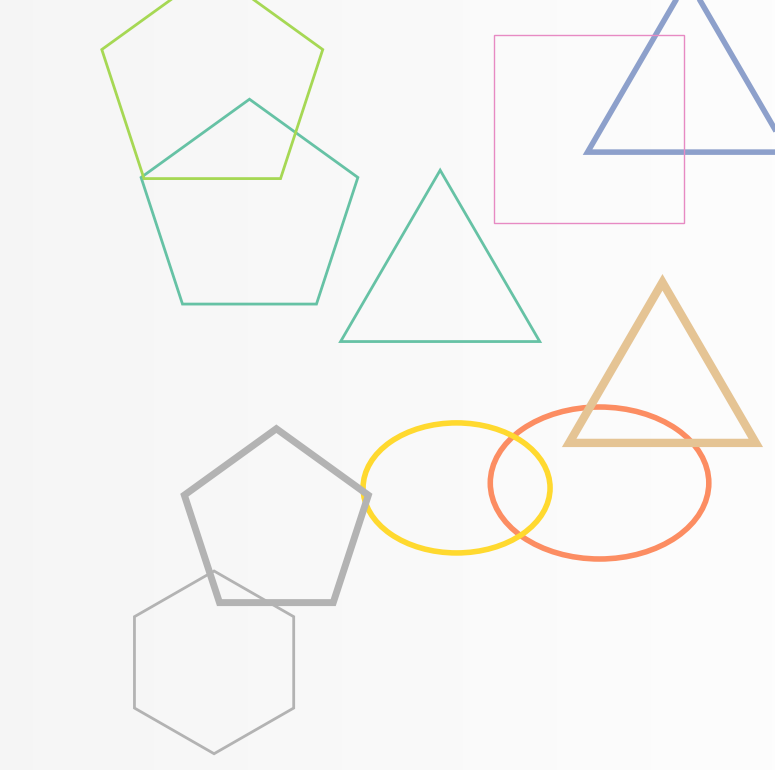[{"shape": "triangle", "thickness": 1, "radius": 0.74, "center": [0.568, 0.631]}, {"shape": "pentagon", "thickness": 1, "radius": 0.74, "center": [0.322, 0.724]}, {"shape": "oval", "thickness": 2, "radius": 0.7, "center": [0.774, 0.373]}, {"shape": "triangle", "thickness": 2, "radius": 0.75, "center": [0.888, 0.877]}, {"shape": "square", "thickness": 0.5, "radius": 0.61, "center": [0.76, 0.832]}, {"shape": "pentagon", "thickness": 1, "radius": 0.75, "center": [0.274, 0.889]}, {"shape": "oval", "thickness": 2, "radius": 0.6, "center": [0.589, 0.366]}, {"shape": "triangle", "thickness": 3, "radius": 0.7, "center": [0.855, 0.494]}, {"shape": "hexagon", "thickness": 1, "radius": 0.59, "center": [0.276, 0.14]}, {"shape": "pentagon", "thickness": 2.5, "radius": 0.62, "center": [0.357, 0.318]}]